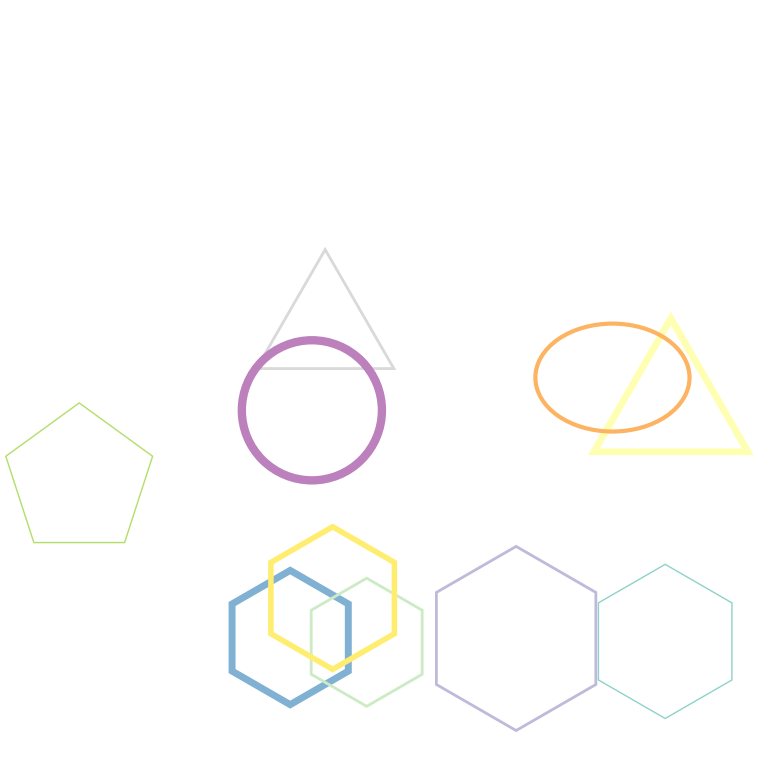[{"shape": "hexagon", "thickness": 0.5, "radius": 0.5, "center": [0.864, 0.167]}, {"shape": "triangle", "thickness": 2.5, "radius": 0.58, "center": [0.871, 0.471]}, {"shape": "hexagon", "thickness": 1, "radius": 0.6, "center": [0.67, 0.171]}, {"shape": "hexagon", "thickness": 2.5, "radius": 0.44, "center": [0.377, 0.172]}, {"shape": "oval", "thickness": 1.5, "radius": 0.5, "center": [0.795, 0.51]}, {"shape": "pentagon", "thickness": 0.5, "radius": 0.5, "center": [0.103, 0.376]}, {"shape": "triangle", "thickness": 1, "radius": 0.52, "center": [0.422, 0.573]}, {"shape": "circle", "thickness": 3, "radius": 0.45, "center": [0.405, 0.467]}, {"shape": "hexagon", "thickness": 1, "radius": 0.42, "center": [0.476, 0.166]}, {"shape": "hexagon", "thickness": 2, "radius": 0.46, "center": [0.432, 0.223]}]